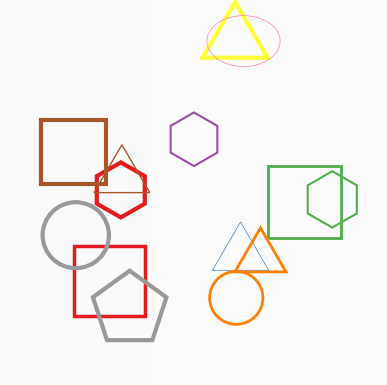[{"shape": "hexagon", "thickness": 3, "radius": 0.36, "center": [0.312, 0.507]}, {"shape": "square", "thickness": 2.5, "radius": 0.46, "center": [0.283, 0.27]}, {"shape": "triangle", "thickness": 0.5, "radius": 0.42, "center": [0.621, 0.34]}, {"shape": "square", "thickness": 2, "radius": 0.47, "center": [0.785, 0.476]}, {"shape": "hexagon", "thickness": 1.5, "radius": 0.37, "center": [0.857, 0.482]}, {"shape": "hexagon", "thickness": 1.5, "radius": 0.35, "center": [0.501, 0.638]}, {"shape": "triangle", "thickness": 2, "radius": 0.38, "center": [0.672, 0.332]}, {"shape": "circle", "thickness": 2, "radius": 0.34, "center": [0.61, 0.226]}, {"shape": "triangle", "thickness": 3, "radius": 0.48, "center": [0.607, 0.898]}, {"shape": "square", "thickness": 3, "radius": 0.42, "center": [0.189, 0.605]}, {"shape": "triangle", "thickness": 1, "radius": 0.41, "center": [0.315, 0.541]}, {"shape": "oval", "thickness": 0.5, "radius": 0.47, "center": [0.628, 0.893]}, {"shape": "pentagon", "thickness": 3, "radius": 0.5, "center": [0.335, 0.197]}, {"shape": "circle", "thickness": 3, "radius": 0.43, "center": [0.196, 0.389]}]